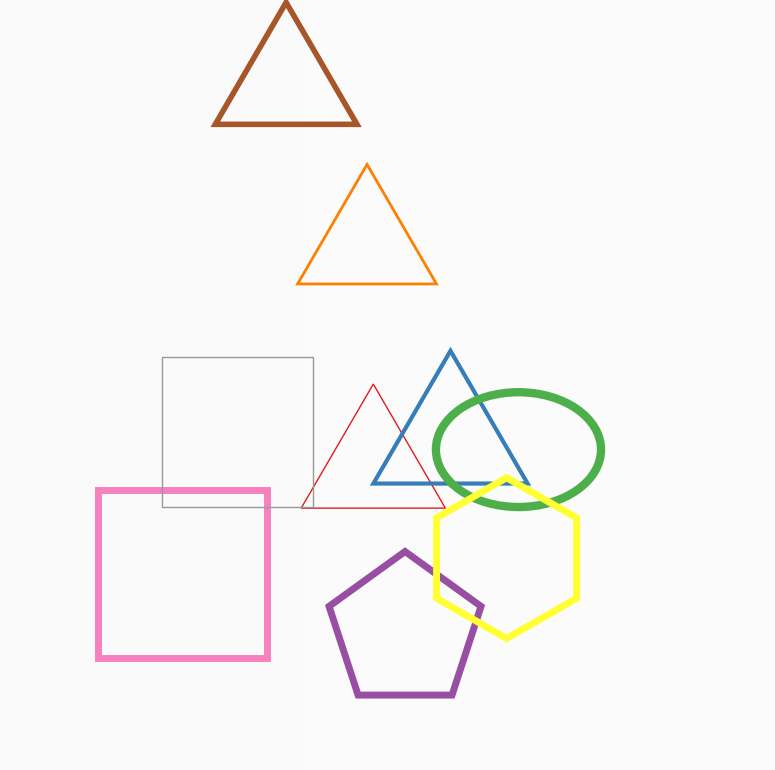[{"shape": "triangle", "thickness": 0.5, "radius": 0.54, "center": [0.482, 0.394]}, {"shape": "triangle", "thickness": 1.5, "radius": 0.57, "center": [0.581, 0.429]}, {"shape": "oval", "thickness": 3, "radius": 0.53, "center": [0.669, 0.416]}, {"shape": "pentagon", "thickness": 2.5, "radius": 0.52, "center": [0.523, 0.181]}, {"shape": "triangle", "thickness": 1, "radius": 0.52, "center": [0.474, 0.683]}, {"shape": "hexagon", "thickness": 2.5, "radius": 0.52, "center": [0.654, 0.275]}, {"shape": "triangle", "thickness": 2, "radius": 0.53, "center": [0.369, 0.891]}, {"shape": "square", "thickness": 2.5, "radius": 0.54, "center": [0.235, 0.255]}, {"shape": "square", "thickness": 0.5, "radius": 0.49, "center": [0.307, 0.439]}]